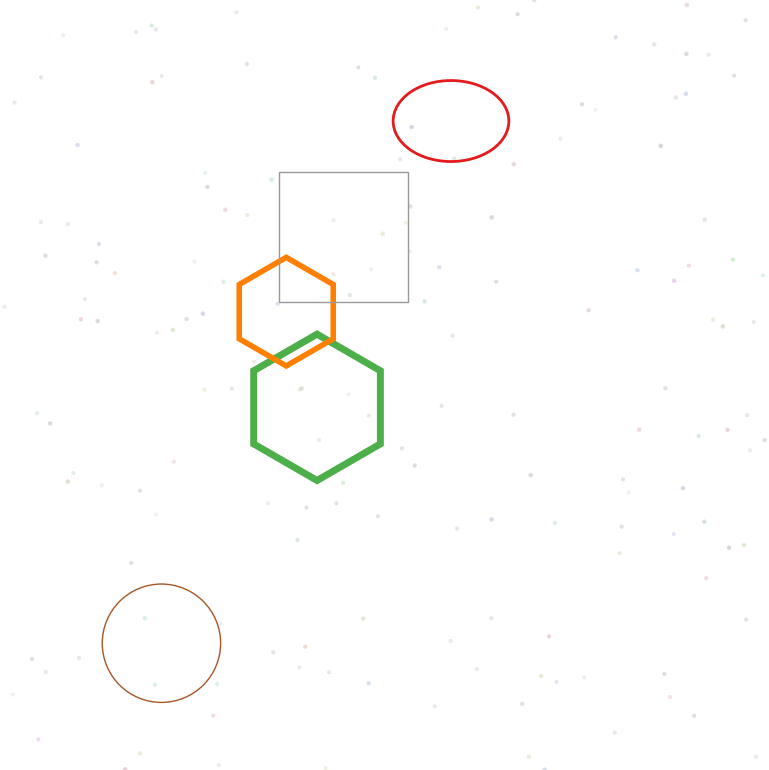[{"shape": "oval", "thickness": 1, "radius": 0.38, "center": [0.586, 0.843]}, {"shape": "hexagon", "thickness": 2.5, "radius": 0.48, "center": [0.412, 0.471]}, {"shape": "hexagon", "thickness": 2, "radius": 0.35, "center": [0.372, 0.595]}, {"shape": "circle", "thickness": 0.5, "radius": 0.38, "center": [0.21, 0.165]}, {"shape": "square", "thickness": 0.5, "radius": 0.42, "center": [0.446, 0.692]}]